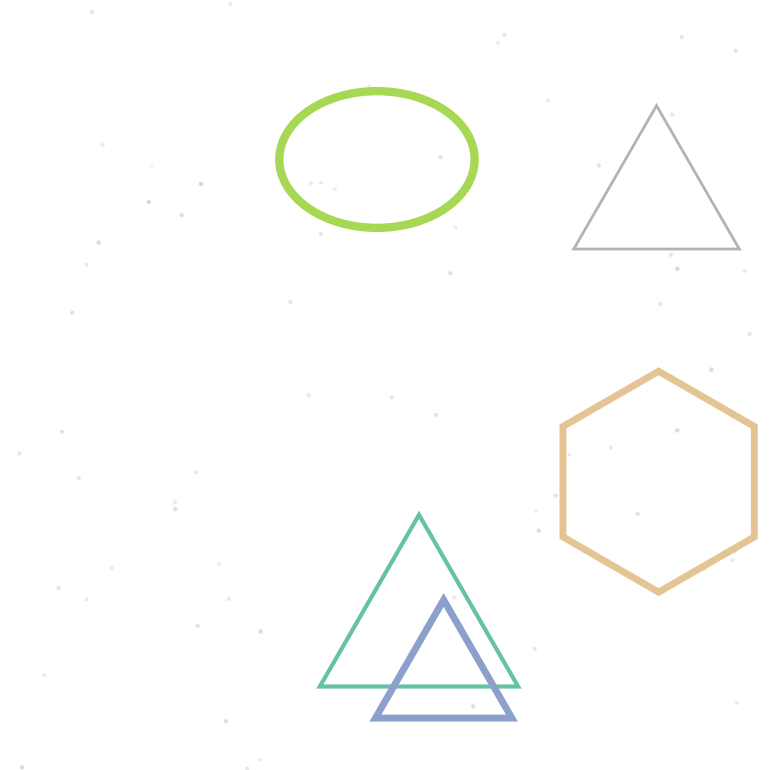[{"shape": "triangle", "thickness": 1.5, "radius": 0.74, "center": [0.544, 0.183]}, {"shape": "triangle", "thickness": 2.5, "radius": 0.51, "center": [0.576, 0.119]}, {"shape": "oval", "thickness": 3, "radius": 0.63, "center": [0.49, 0.793]}, {"shape": "hexagon", "thickness": 2.5, "radius": 0.72, "center": [0.855, 0.374]}, {"shape": "triangle", "thickness": 1, "radius": 0.62, "center": [0.853, 0.739]}]